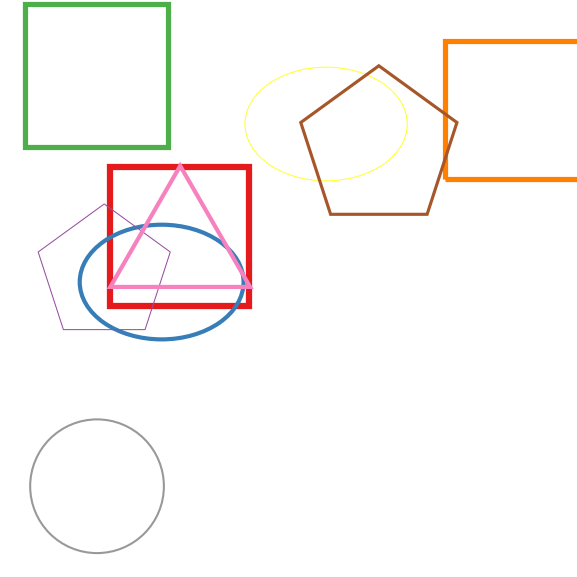[{"shape": "square", "thickness": 3, "radius": 0.6, "center": [0.311, 0.589]}, {"shape": "oval", "thickness": 2, "radius": 0.71, "center": [0.28, 0.511]}, {"shape": "square", "thickness": 2.5, "radius": 0.62, "center": [0.168, 0.868]}, {"shape": "pentagon", "thickness": 0.5, "radius": 0.6, "center": [0.18, 0.526]}, {"shape": "square", "thickness": 2.5, "radius": 0.6, "center": [0.89, 0.809]}, {"shape": "oval", "thickness": 0.5, "radius": 0.7, "center": [0.565, 0.784]}, {"shape": "pentagon", "thickness": 1.5, "radius": 0.71, "center": [0.656, 0.743]}, {"shape": "triangle", "thickness": 2, "radius": 0.7, "center": [0.312, 0.572]}, {"shape": "circle", "thickness": 1, "radius": 0.58, "center": [0.168, 0.157]}]